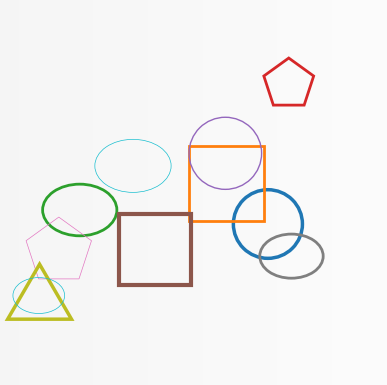[{"shape": "circle", "thickness": 2.5, "radius": 0.45, "center": [0.691, 0.418]}, {"shape": "square", "thickness": 2, "radius": 0.49, "center": [0.585, 0.524]}, {"shape": "oval", "thickness": 2, "radius": 0.48, "center": [0.206, 0.455]}, {"shape": "pentagon", "thickness": 2, "radius": 0.34, "center": [0.745, 0.782]}, {"shape": "circle", "thickness": 1, "radius": 0.47, "center": [0.581, 0.602]}, {"shape": "square", "thickness": 3, "radius": 0.47, "center": [0.401, 0.352]}, {"shape": "pentagon", "thickness": 0.5, "radius": 0.44, "center": [0.152, 0.347]}, {"shape": "oval", "thickness": 2, "radius": 0.41, "center": [0.752, 0.335]}, {"shape": "triangle", "thickness": 2.5, "radius": 0.48, "center": [0.102, 0.219]}, {"shape": "oval", "thickness": 0.5, "radius": 0.49, "center": [0.343, 0.569]}, {"shape": "oval", "thickness": 0.5, "radius": 0.33, "center": [0.1, 0.232]}]